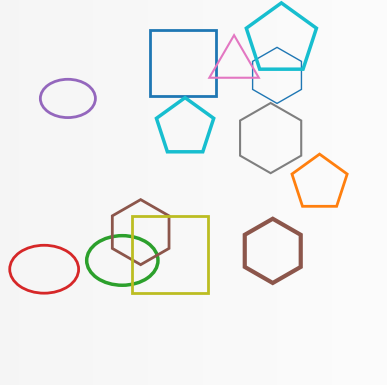[{"shape": "hexagon", "thickness": 1, "radius": 0.36, "center": [0.715, 0.804]}, {"shape": "square", "thickness": 2, "radius": 0.43, "center": [0.472, 0.836]}, {"shape": "pentagon", "thickness": 2, "radius": 0.37, "center": [0.825, 0.525]}, {"shape": "oval", "thickness": 2.5, "radius": 0.46, "center": [0.316, 0.323]}, {"shape": "oval", "thickness": 2, "radius": 0.44, "center": [0.114, 0.301]}, {"shape": "oval", "thickness": 2, "radius": 0.36, "center": [0.175, 0.744]}, {"shape": "hexagon", "thickness": 2, "radius": 0.42, "center": [0.363, 0.397]}, {"shape": "hexagon", "thickness": 3, "radius": 0.42, "center": [0.704, 0.348]}, {"shape": "triangle", "thickness": 1.5, "radius": 0.37, "center": [0.604, 0.835]}, {"shape": "hexagon", "thickness": 1.5, "radius": 0.46, "center": [0.698, 0.641]}, {"shape": "square", "thickness": 2, "radius": 0.5, "center": [0.439, 0.339]}, {"shape": "pentagon", "thickness": 2.5, "radius": 0.39, "center": [0.478, 0.669]}, {"shape": "pentagon", "thickness": 2.5, "radius": 0.48, "center": [0.726, 0.897]}]